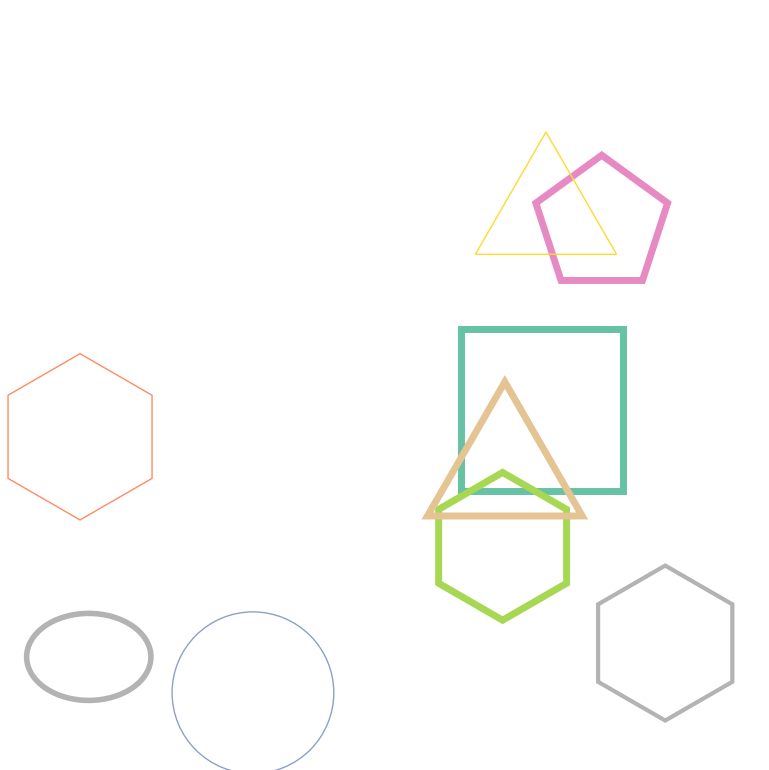[{"shape": "square", "thickness": 2.5, "radius": 0.53, "center": [0.704, 0.468]}, {"shape": "hexagon", "thickness": 0.5, "radius": 0.54, "center": [0.104, 0.433]}, {"shape": "circle", "thickness": 0.5, "radius": 0.53, "center": [0.328, 0.1]}, {"shape": "pentagon", "thickness": 2.5, "radius": 0.45, "center": [0.781, 0.708]}, {"shape": "hexagon", "thickness": 2.5, "radius": 0.48, "center": [0.653, 0.29]}, {"shape": "triangle", "thickness": 0.5, "radius": 0.53, "center": [0.709, 0.723]}, {"shape": "triangle", "thickness": 2.5, "radius": 0.58, "center": [0.656, 0.388]}, {"shape": "oval", "thickness": 2, "radius": 0.4, "center": [0.115, 0.147]}, {"shape": "hexagon", "thickness": 1.5, "radius": 0.5, "center": [0.864, 0.165]}]